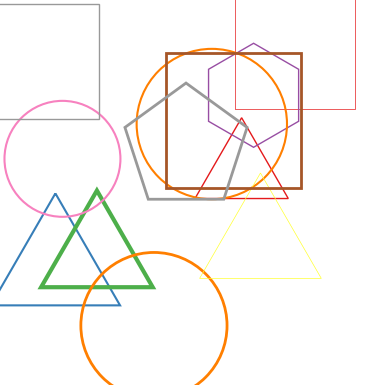[{"shape": "triangle", "thickness": 1, "radius": 0.7, "center": [0.628, 0.554]}, {"shape": "square", "thickness": 0.5, "radius": 0.78, "center": [0.767, 0.873]}, {"shape": "triangle", "thickness": 1.5, "radius": 0.97, "center": [0.144, 0.304]}, {"shape": "triangle", "thickness": 3, "radius": 0.84, "center": [0.252, 0.338]}, {"shape": "hexagon", "thickness": 1, "radius": 0.68, "center": [0.659, 0.753]}, {"shape": "circle", "thickness": 2, "radius": 0.95, "center": [0.4, 0.154]}, {"shape": "circle", "thickness": 1.5, "radius": 0.98, "center": [0.55, 0.678]}, {"shape": "triangle", "thickness": 0.5, "radius": 0.91, "center": [0.677, 0.368]}, {"shape": "square", "thickness": 2, "radius": 0.87, "center": [0.606, 0.687]}, {"shape": "circle", "thickness": 1.5, "radius": 0.75, "center": [0.162, 0.587]}, {"shape": "pentagon", "thickness": 2, "radius": 0.83, "center": [0.483, 0.617]}, {"shape": "square", "thickness": 1, "radius": 0.75, "center": [0.107, 0.841]}]